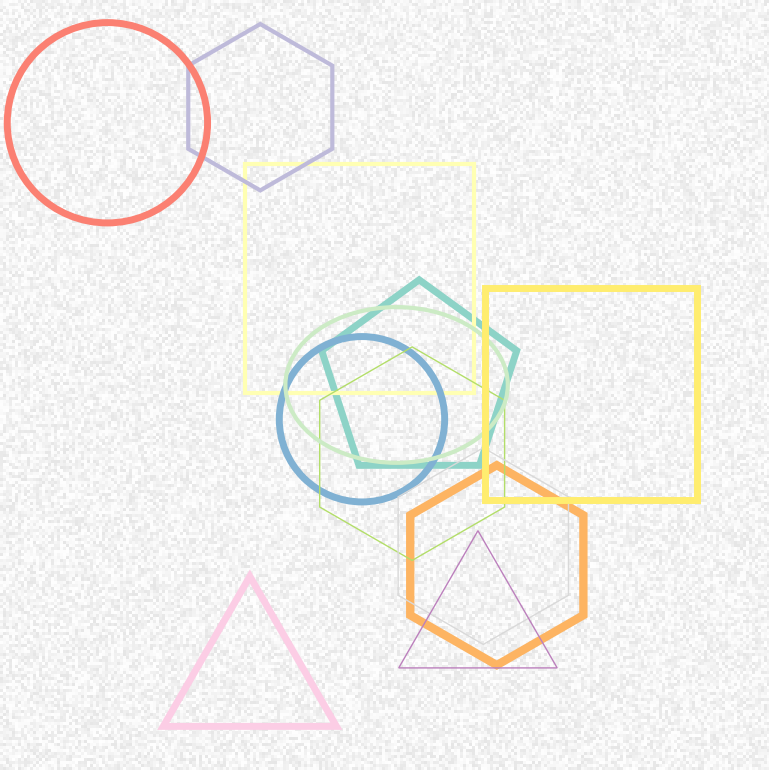[{"shape": "pentagon", "thickness": 2.5, "radius": 0.67, "center": [0.544, 0.503]}, {"shape": "square", "thickness": 1.5, "radius": 0.74, "center": [0.467, 0.638]}, {"shape": "hexagon", "thickness": 1.5, "radius": 0.54, "center": [0.338, 0.861]}, {"shape": "circle", "thickness": 2.5, "radius": 0.65, "center": [0.139, 0.841]}, {"shape": "circle", "thickness": 2.5, "radius": 0.54, "center": [0.47, 0.456]}, {"shape": "hexagon", "thickness": 3, "radius": 0.65, "center": [0.645, 0.266]}, {"shape": "hexagon", "thickness": 0.5, "radius": 0.69, "center": [0.535, 0.411]}, {"shape": "triangle", "thickness": 2.5, "radius": 0.65, "center": [0.324, 0.122]}, {"shape": "hexagon", "thickness": 0.5, "radius": 0.64, "center": [0.628, 0.291]}, {"shape": "triangle", "thickness": 0.5, "radius": 0.59, "center": [0.621, 0.192]}, {"shape": "oval", "thickness": 1.5, "radius": 0.72, "center": [0.515, 0.5]}, {"shape": "square", "thickness": 2.5, "radius": 0.69, "center": [0.767, 0.488]}]